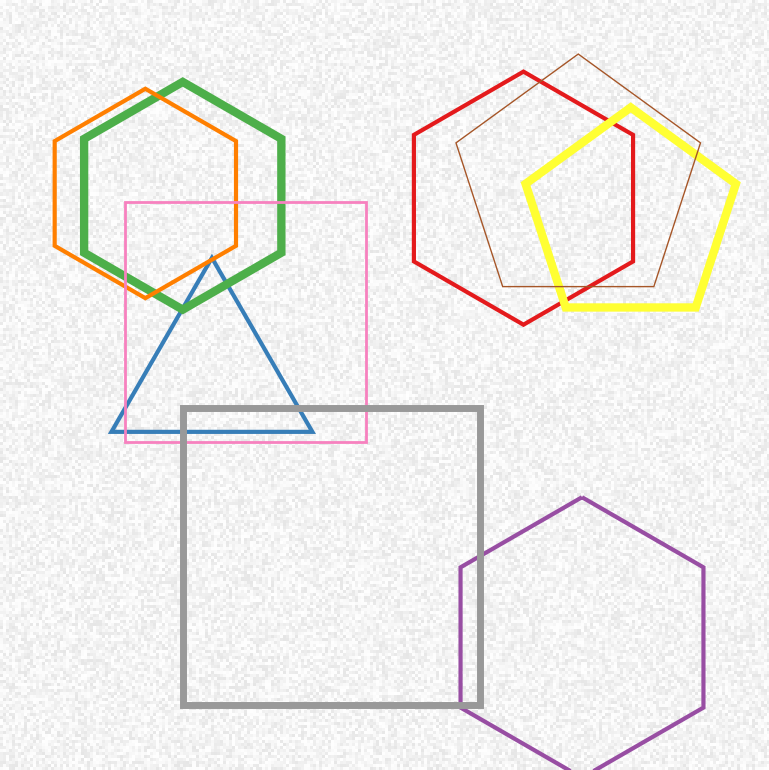[{"shape": "hexagon", "thickness": 1.5, "radius": 0.82, "center": [0.68, 0.743]}, {"shape": "triangle", "thickness": 1.5, "radius": 0.75, "center": [0.275, 0.514]}, {"shape": "hexagon", "thickness": 3, "radius": 0.74, "center": [0.237, 0.746]}, {"shape": "hexagon", "thickness": 1.5, "radius": 0.91, "center": [0.756, 0.172]}, {"shape": "hexagon", "thickness": 1.5, "radius": 0.68, "center": [0.189, 0.749]}, {"shape": "pentagon", "thickness": 3, "radius": 0.72, "center": [0.819, 0.717]}, {"shape": "pentagon", "thickness": 0.5, "radius": 0.83, "center": [0.751, 0.763]}, {"shape": "square", "thickness": 1, "radius": 0.78, "center": [0.319, 0.582]}, {"shape": "square", "thickness": 2.5, "radius": 0.96, "center": [0.43, 0.277]}]